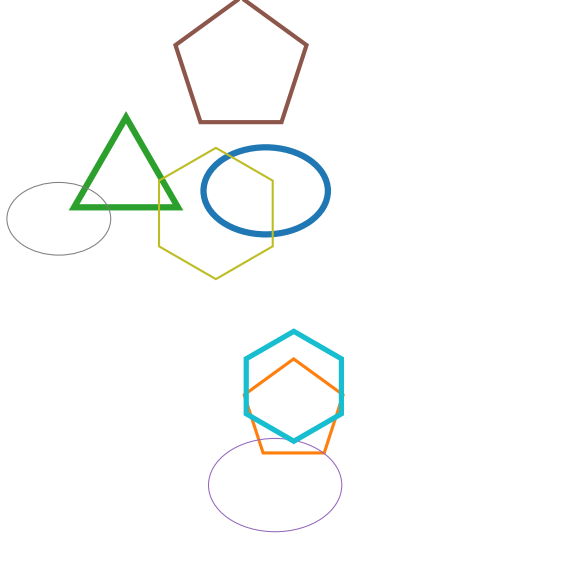[{"shape": "oval", "thickness": 3, "radius": 0.54, "center": [0.46, 0.669]}, {"shape": "pentagon", "thickness": 1.5, "radius": 0.45, "center": [0.508, 0.288]}, {"shape": "triangle", "thickness": 3, "radius": 0.52, "center": [0.218, 0.692]}, {"shape": "oval", "thickness": 0.5, "radius": 0.58, "center": [0.476, 0.159]}, {"shape": "pentagon", "thickness": 2, "radius": 0.6, "center": [0.417, 0.884]}, {"shape": "oval", "thickness": 0.5, "radius": 0.45, "center": [0.102, 0.62]}, {"shape": "hexagon", "thickness": 1, "radius": 0.57, "center": [0.374, 0.629]}, {"shape": "hexagon", "thickness": 2.5, "radius": 0.48, "center": [0.509, 0.33]}]